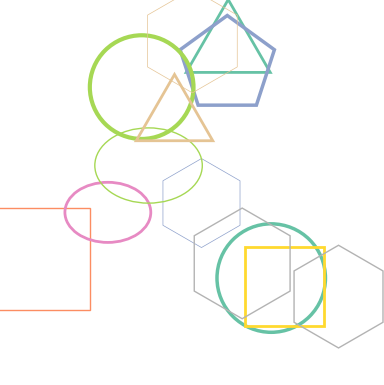[{"shape": "circle", "thickness": 2.5, "radius": 0.7, "center": [0.704, 0.278]}, {"shape": "triangle", "thickness": 2, "radius": 0.63, "center": [0.593, 0.875]}, {"shape": "square", "thickness": 1, "radius": 0.66, "center": [0.102, 0.327]}, {"shape": "hexagon", "thickness": 0.5, "radius": 0.58, "center": [0.523, 0.473]}, {"shape": "pentagon", "thickness": 2.5, "radius": 0.64, "center": [0.59, 0.831]}, {"shape": "oval", "thickness": 2, "radius": 0.56, "center": [0.28, 0.448]}, {"shape": "oval", "thickness": 1, "radius": 0.7, "center": [0.386, 0.57]}, {"shape": "circle", "thickness": 3, "radius": 0.67, "center": [0.368, 0.774]}, {"shape": "square", "thickness": 2, "radius": 0.51, "center": [0.74, 0.256]}, {"shape": "hexagon", "thickness": 0.5, "radius": 0.67, "center": [0.5, 0.893]}, {"shape": "triangle", "thickness": 2, "radius": 0.57, "center": [0.453, 0.692]}, {"shape": "hexagon", "thickness": 1, "radius": 0.72, "center": [0.629, 0.316]}, {"shape": "hexagon", "thickness": 1, "radius": 0.67, "center": [0.879, 0.23]}]